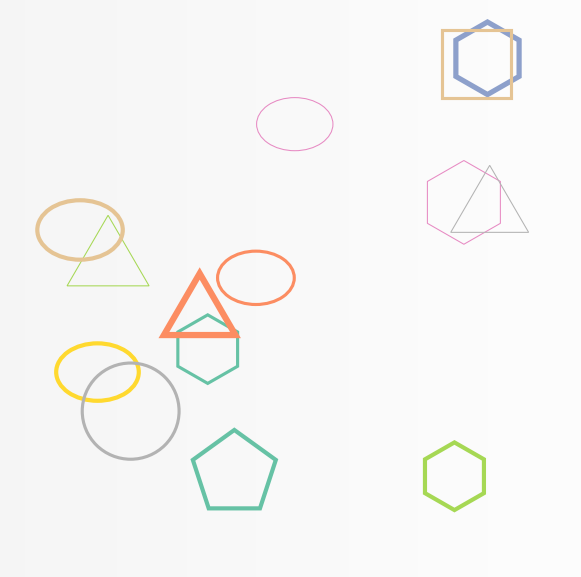[{"shape": "hexagon", "thickness": 1.5, "radius": 0.3, "center": [0.357, 0.395]}, {"shape": "pentagon", "thickness": 2, "radius": 0.38, "center": [0.403, 0.18]}, {"shape": "triangle", "thickness": 3, "radius": 0.36, "center": [0.344, 0.454]}, {"shape": "oval", "thickness": 1.5, "radius": 0.33, "center": [0.44, 0.518]}, {"shape": "hexagon", "thickness": 2.5, "radius": 0.31, "center": [0.839, 0.898]}, {"shape": "hexagon", "thickness": 0.5, "radius": 0.36, "center": [0.798, 0.649]}, {"shape": "oval", "thickness": 0.5, "radius": 0.33, "center": [0.507, 0.784]}, {"shape": "triangle", "thickness": 0.5, "radius": 0.41, "center": [0.186, 0.545]}, {"shape": "hexagon", "thickness": 2, "radius": 0.29, "center": [0.782, 0.174]}, {"shape": "oval", "thickness": 2, "radius": 0.36, "center": [0.168, 0.355]}, {"shape": "square", "thickness": 1.5, "radius": 0.3, "center": [0.819, 0.888]}, {"shape": "oval", "thickness": 2, "radius": 0.37, "center": [0.138, 0.601]}, {"shape": "circle", "thickness": 1.5, "radius": 0.42, "center": [0.225, 0.287]}, {"shape": "triangle", "thickness": 0.5, "radius": 0.39, "center": [0.842, 0.635]}]